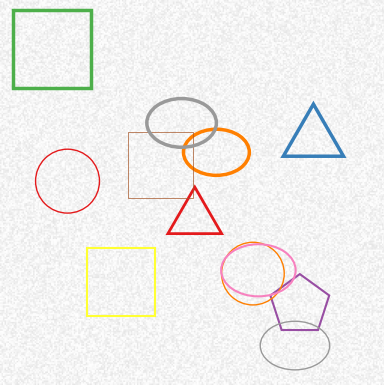[{"shape": "circle", "thickness": 1, "radius": 0.41, "center": [0.175, 0.53]}, {"shape": "triangle", "thickness": 2, "radius": 0.4, "center": [0.506, 0.433]}, {"shape": "triangle", "thickness": 2.5, "radius": 0.45, "center": [0.814, 0.639]}, {"shape": "square", "thickness": 2.5, "radius": 0.51, "center": [0.136, 0.872]}, {"shape": "pentagon", "thickness": 1.5, "radius": 0.4, "center": [0.779, 0.208]}, {"shape": "oval", "thickness": 2.5, "radius": 0.43, "center": [0.562, 0.604]}, {"shape": "circle", "thickness": 1, "radius": 0.41, "center": [0.657, 0.289]}, {"shape": "square", "thickness": 1.5, "radius": 0.44, "center": [0.314, 0.268]}, {"shape": "square", "thickness": 0.5, "radius": 0.43, "center": [0.417, 0.572]}, {"shape": "oval", "thickness": 1.5, "radius": 0.48, "center": [0.671, 0.298]}, {"shape": "oval", "thickness": 1, "radius": 0.45, "center": [0.766, 0.102]}, {"shape": "oval", "thickness": 2.5, "radius": 0.45, "center": [0.472, 0.681]}]